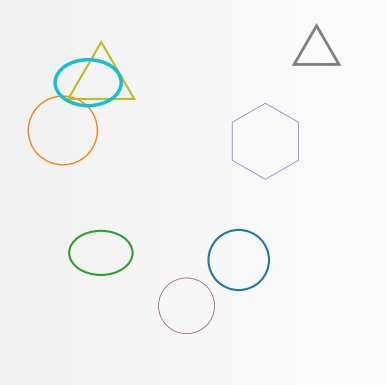[{"shape": "circle", "thickness": 1.5, "radius": 0.39, "center": [0.616, 0.325]}, {"shape": "circle", "thickness": 1, "radius": 0.45, "center": [0.162, 0.661]}, {"shape": "oval", "thickness": 1.5, "radius": 0.41, "center": [0.26, 0.343]}, {"shape": "hexagon", "thickness": 0.5, "radius": 0.49, "center": [0.685, 0.633]}, {"shape": "circle", "thickness": 0.5, "radius": 0.36, "center": [0.481, 0.206]}, {"shape": "triangle", "thickness": 2, "radius": 0.33, "center": [0.817, 0.866]}, {"shape": "triangle", "thickness": 1.5, "radius": 0.49, "center": [0.261, 0.792]}, {"shape": "oval", "thickness": 2.5, "radius": 0.43, "center": [0.228, 0.785]}]